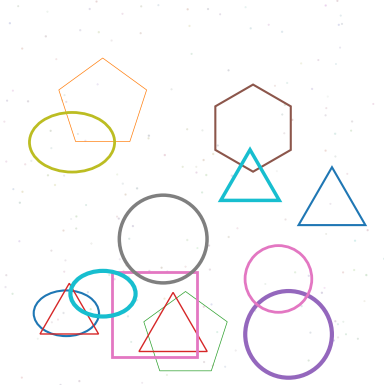[{"shape": "oval", "thickness": 1.5, "radius": 0.42, "center": [0.172, 0.186]}, {"shape": "triangle", "thickness": 1.5, "radius": 0.5, "center": [0.862, 0.465]}, {"shape": "pentagon", "thickness": 0.5, "radius": 0.6, "center": [0.267, 0.729]}, {"shape": "pentagon", "thickness": 0.5, "radius": 0.57, "center": [0.482, 0.129]}, {"shape": "triangle", "thickness": 1, "radius": 0.51, "center": [0.45, 0.138]}, {"shape": "triangle", "thickness": 1, "radius": 0.44, "center": [0.18, 0.176]}, {"shape": "circle", "thickness": 3, "radius": 0.56, "center": [0.75, 0.131]}, {"shape": "hexagon", "thickness": 1.5, "radius": 0.57, "center": [0.657, 0.667]}, {"shape": "square", "thickness": 2, "radius": 0.55, "center": [0.403, 0.183]}, {"shape": "circle", "thickness": 2, "radius": 0.43, "center": [0.723, 0.275]}, {"shape": "circle", "thickness": 2.5, "radius": 0.57, "center": [0.424, 0.379]}, {"shape": "oval", "thickness": 2, "radius": 0.55, "center": [0.187, 0.63]}, {"shape": "triangle", "thickness": 2.5, "radius": 0.44, "center": [0.649, 0.523]}, {"shape": "oval", "thickness": 3, "radius": 0.42, "center": [0.268, 0.237]}]